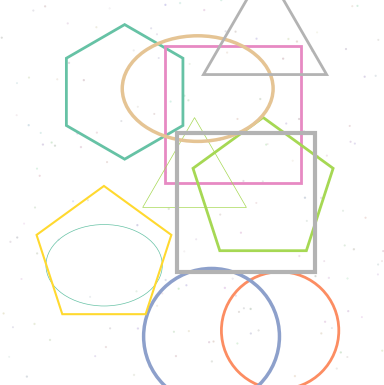[{"shape": "oval", "thickness": 0.5, "radius": 0.76, "center": [0.27, 0.311]}, {"shape": "hexagon", "thickness": 2, "radius": 0.87, "center": [0.324, 0.761]}, {"shape": "circle", "thickness": 2, "radius": 0.76, "center": [0.728, 0.141]}, {"shape": "circle", "thickness": 2.5, "radius": 0.88, "center": [0.549, 0.126]}, {"shape": "square", "thickness": 2, "radius": 0.89, "center": [0.605, 0.702]}, {"shape": "pentagon", "thickness": 2, "radius": 0.96, "center": [0.683, 0.504]}, {"shape": "triangle", "thickness": 0.5, "radius": 0.78, "center": [0.505, 0.539]}, {"shape": "pentagon", "thickness": 1.5, "radius": 0.92, "center": [0.27, 0.333]}, {"shape": "oval", "thickness": 2.5, "radius": 0.98, "center": [0.513, 0.77]}, {"shape": "square", "thickness": 3, "radius": 0.9, "center": [0.639, 0.474]}, {"shape": "triangle", "thickness": 2, "radius": 0.92, "center": [0.688, 0.899]}]